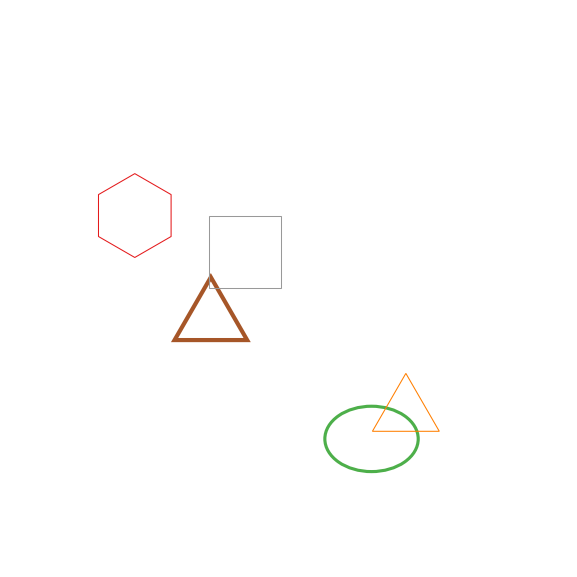[{"shape": "hexagon", "thickness": 0.5, "radius": 0.36, "center": [0.233, 0.626]}, {"shape": "oval", "thickness": 1.5, "radius": 0.4, "center": [0.643, 0.239]}, {"shape": "triangle", "thickness": 0.5, "radius": 0.33, "center": [0.703, 0.286]}, {"shape": "triangle", "thickness": 2, "radius": 0.36, "center": [0.365, 0.447]}, {"shape": "square", "thickness": 0.5, "radius": 0.31, "center": [0.424, 0.562]}]